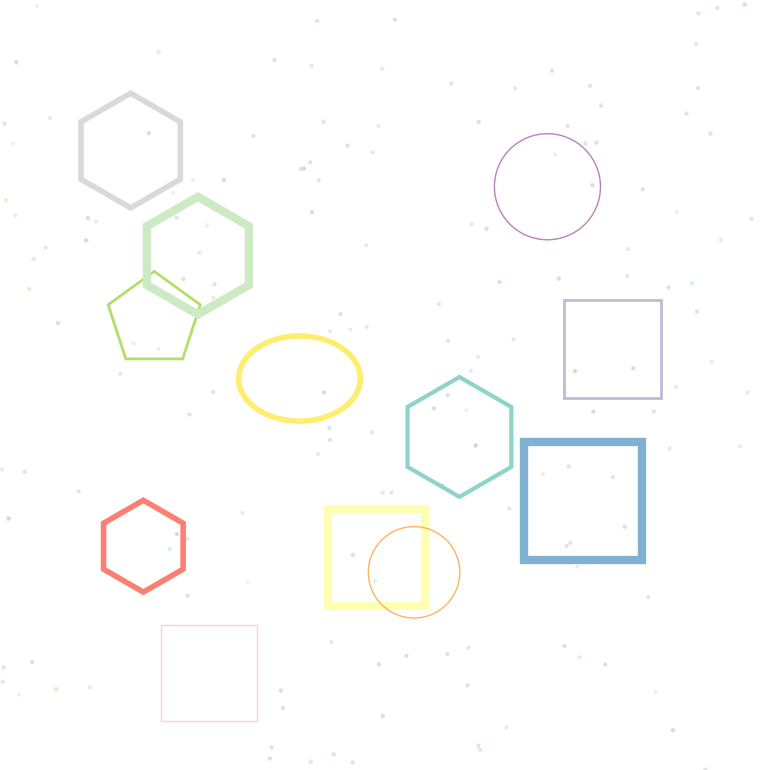[{"shape": "hexagon", "thickness": 1.5, "radius": 0.39, "center": [0.597, 0.433]}, {"shape": "square", "thickness": 3, "radius": 0.31, "center": [0.49, 0.275]}, {"shape": "square", "thickness": 1, "radius": 0.32, "center": [0.795, 0.546]}, {"shape": "hexagon", "thickness": 2, "radius": 0.3, "center": [0.186, 0.291]}, {"shape": "square", "thickness": 3, "radius": 0.38, "center": [0.757, 0.35]}, {"shape": "circle", "thickness": 0.5, "radius": 0.3, "center": [0.538, 0.257]}, {"shape": "pentagon", "thickness": 1, "radius": 0.31, "center": [0.2, 0.585]}, {"shape": "square", "thickness": 0.5, "radius": 0.31, "center": [0.272, 0.126]}, {"shape": "hexagon", "thickness": 2, "radius": 0.37, "center": [0.17, 0.804]}, {"shape": "circle", "thickness": 0.5, "radius": 0.34, "center": [0.711, 0.757]}, {"shape": "hexagon", "thickness": 3, "radius": 0.38, "center": [0.257, 0.668]}, {"shape": "oval", "thickness": 2, "radius": 0.39, "center": [0.389, 0.508]}]